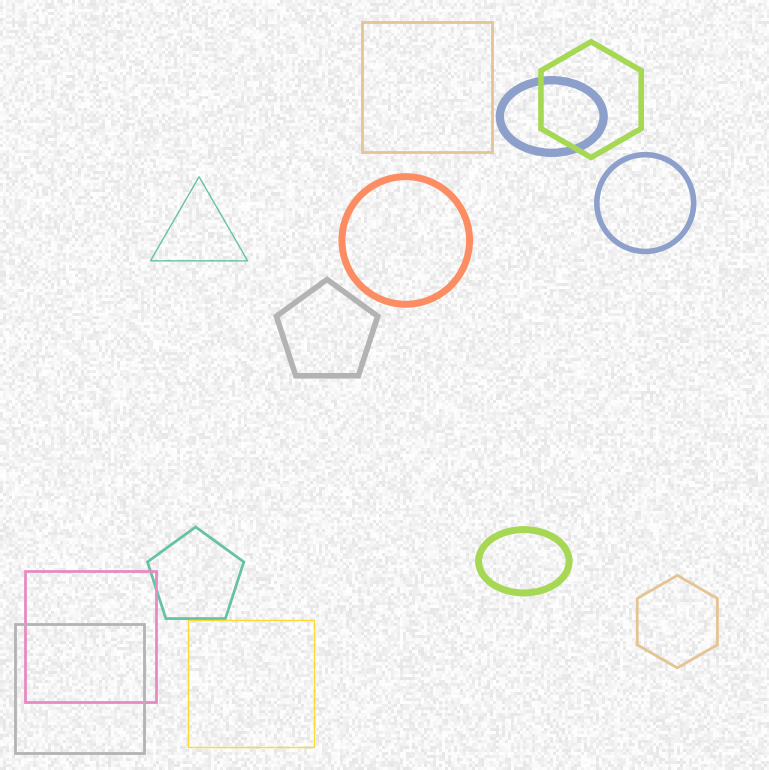[{"shape": "triangle", "thickness": 0.5, "radius": 0.36, "center": [0.259, 0.698]}, {"shape": "pentagon", "thickness": 1, "radius": 0.33, "center": [0.254, 0.25]}, {"shape": "circle", "thickness": 2.5, "radius": 0.41, "center": [0.527, 0.688]}, {"shape": "oval", "thickness": 3, "radius": 0.34, "center": [0.717, 0.849]}, {"shape": "circle", "thickness": 2, "radius": 0.31, "center": [0.838, 0.736]}, {"shape": "square", "thickness": 1, "radius": 0.43, "center": [0.117, 0.173]}, {"shape": "hexagon", "thickness": 2, "radius": 0.38, "center": [0.768, 0.871]}, {"shape": "oval", "thickness": 2.5, "radius": 0.29, "center": [0.68, 0.271]}, {"shape": "square", "thickness": 0.5, "radius": 0.41, "center": [0.326, 0.112]}, {"shape": "square", "thickness": 1, "radius": 0.42, "center": [0.554, 0.887]}, {"shape": "hexagon", "thickness": 1, "radius": 0.3, "center": [0.88, 0.193]}, {"shape": "square", "thickness": 1, "radius": 0.42, "center": [0.103, 0.106]}, {"shape": "pentagon", "thickness": 2, "radius": 0.35, "center": [0.425, 0.568]}]